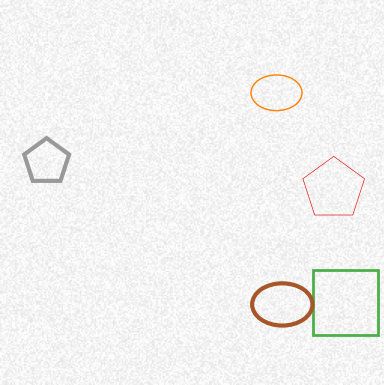[{"shape": "pentagon", "thickness": 0.5, "radius": 0.42, "center": [0.867, 0.51]}, {"shape": "square", "thickness": 2, "radius": 0.42, "center": [0.897, 0.215]}, {"shape": "oval", "thickness": 1, "radius": 0.33, "center": [0.718, 0.759]}, {"shape": "oval", "thickness": 3, "radius": 0.39, "center": [0.733, 0.209]}, {"shape": "pentagon", "thickness": 3, "radius": 0.31, "center": [0.121, 0.58]}]